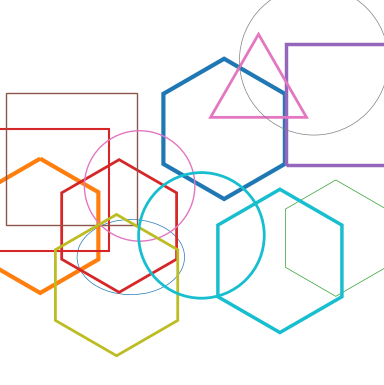[{"shape": "hexagon", "thickness": 3, "radius": 0.91, "center": [0.582, 0.665]}, {"shape": "oval", "thickness": 0.5, "radius": 0.7, "center": [0.34, 0.332]}, {"shape": "hexagon", "thickness": 3, "radius": 0.87, "center": [0.104, 0.414]}, {"shape": "hexagon", "thickness": 0.5, "radius": 0.76, "center": [0.872, 0.381]}, {"shape": "square", "thickness": 1.5, "radius": 0.79, "center": [0.125, 0.506]}, {"shape": "hexagon", "thickness": 2, "radius": 0.86, "center": [0.309, 0.413]}, {"shape": "square", "thickness": 2.5, "radius": 0.78, "center": [0.899, 0.729]}, {"shape": "square", "thickness": 1, "radius": 0.85, "center": [0.186, 0.587]}, {"shape": "triangle", "thickness": 2, "radius": 0.72, "center": [0.672, 0.767]}, {"shape": "circle", "thickness": 1, "radius": 0.72, "center": [0.363, 0.517]}, {"shape": "circle", "thickness": 0.5, "radius": 0.97, "center": [0.815, 0.843]}, {"shape": "hexagon", "thickness": 2, "radius": 0.92, "center": [0.303, 0.259]}, {"shape": "hexagon", "thickness": 2.5, "radius": 0.93, "center": [0.727, 0.322]}, {"shape": "circle", "thickness": 2, "radius": 0.82, "center": [0.523, 0.389]}]